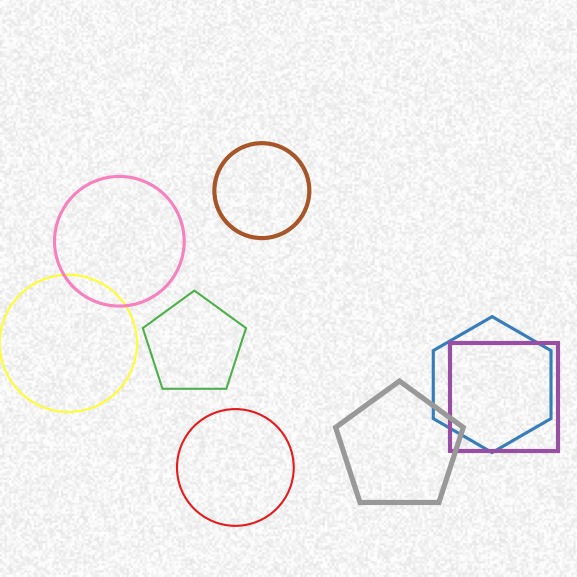[{"shape": "circle", "thickness": 1, "radius": 0.51, "center": [0.408, 0.19]}, {"shape": "hexagon", "thickness": 1.5, "radius": 0.59, "center": [0.852, 0.333]}, {"shape": "pentagon", "thickness": 1, "radius": 0.47, "center": [0.337, 0.402]}, {"shape": "square", "thickness": 2, "radius": 0.47, "center": [0.873, 0.311]}, {"shape": "circle", "thickness": 1, "radius": 0.59, "center": [0.118, 0.405]}, {"shape": "circle", "thickness": 2, "radius": 0.41, "center": [0.453, 0.669]}, {"shape": "circle", "thickness": 1.5, "radius": 0.56, "center": [0.207, 0.581]}, {"shape": "pentagon", "thickness": 2.5, "radius": 0.58, "center": [0.692, 0.223]}]